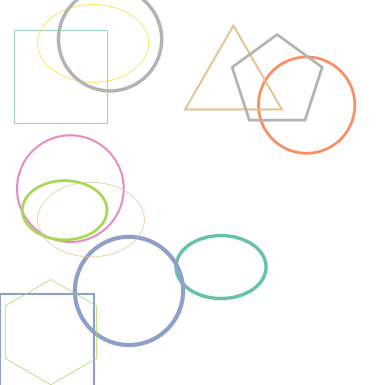[{"shape": "square", "thickness": 0.5, "radius": 0.6, "center": [0.158, 0.801]}, {"shape": "oval", "thickness": 2.5, "radius": 0.58, "center": [0.574, 0.306]}, {"shape": "circle", "thickness": 2, "radius": 0.63, "center": [0.796, 0.727]}, {"shape": "square", "thickness": 1.5, "radius": 0.61, "center": [0.121, 0.114]}, {"shape": "circle", "thickness": 3, "radius": 0.7, "center": [0.335, 0.244]}, {"shape": "circle", "thickness": 1.5, "radius": 0.69, "center": [0.183, 0.51]}, {"shape": "oval", "thickness": 2, "radius": 0.55, "center": [0.168, 0.454]}, {"shape": "hexagon", "thickness": 0.5, "radius": 0.68, "center": [0.132, 0.137]}, {"shape": "oval", "thickness": 0.5, "radius": 0.72, "center": [0.242, 0.887]}, {"shape": "oval", "thickness": 0.5, "radius": 0.69, "center": [0.236, 0.43]}, {"shape": "triangle", "thickness": 1.5, "radius": 0.73, "center": [0.606, 0.788]}, {"shape": "circle", "thickness": 2.5, "radius": 0.67, "center": [0.286, 0.898]}, {"shape": "pentagon", "thickness": 2, "radius": 0.61, "center": [0.72, 0.787]}]